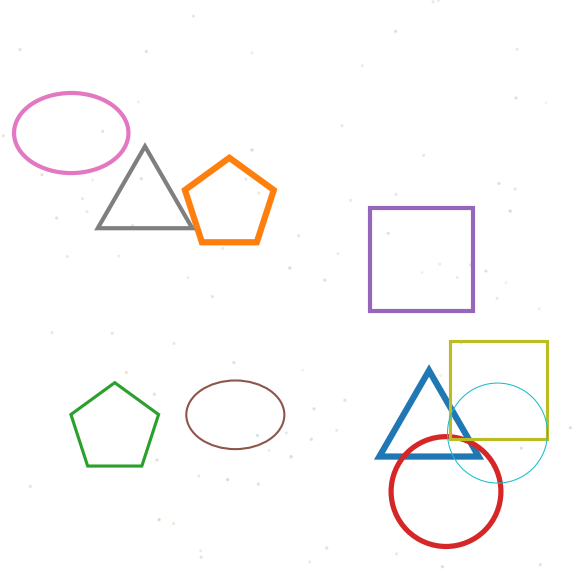[{"shape": "triangle", "thickness": 3, "radius": 0.5, "center": [0.743, 0.258]}, {"shape": "pentagon", "thickness": 3, "radius": 0.4, "center": [0.397, 0.645]}, {"shape": "pentagon", "thickness": 1.5, "radius": 0.4, "center": [0.199, 0.257]}, {"shape": "circle", "thickness": 2.5, "radius": 0.48, "center": [0.772, 0.148]}, {"shape": "square", "thickness": 2, "radius": 0.45, "center": [0.73, 0.549]}, {"shape": "oval", "thickness": 1, "radius": 0.42, "center": [0.408, 0.281]}, {"shape": "oval", "thickness": 2, "radius": 0.5, "center": [0.123, 0.769]}, {"shape": "triangle", "thickness": 2, "radius": 0.47, "center": [0.251, 0.651]}, {"shape": "square", "thickness": 1.5, "radius": 0.42, "center": [0.863, 0.324]}, {"shape": "circle", "thickness": 0.5, "radius": 0.43, "center": [0.861, 0.249]}]